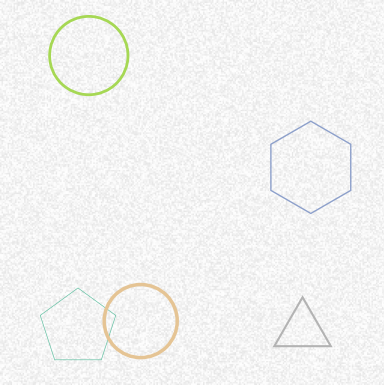[{"shape": "pentagon", "thickness": 0.5, "radius": 0.52, "center": [0.203, 0.149]}, {"shape": "hexagon", "thickness": 1, "radius": 0.6, "center": [0.807, 0.565]}, {"shape": "circle", "thickness": 2, "radius": 0.51, "center": [0.231, 0.856]}, {"shape": "circle", "thickness": 2.5, "radius": 0.47, "center": [0.365, 0.166]}, {"shape": "triangle", "thickness": 1.5, "radius": 0.42, "center": [0.786, 0.143]}]